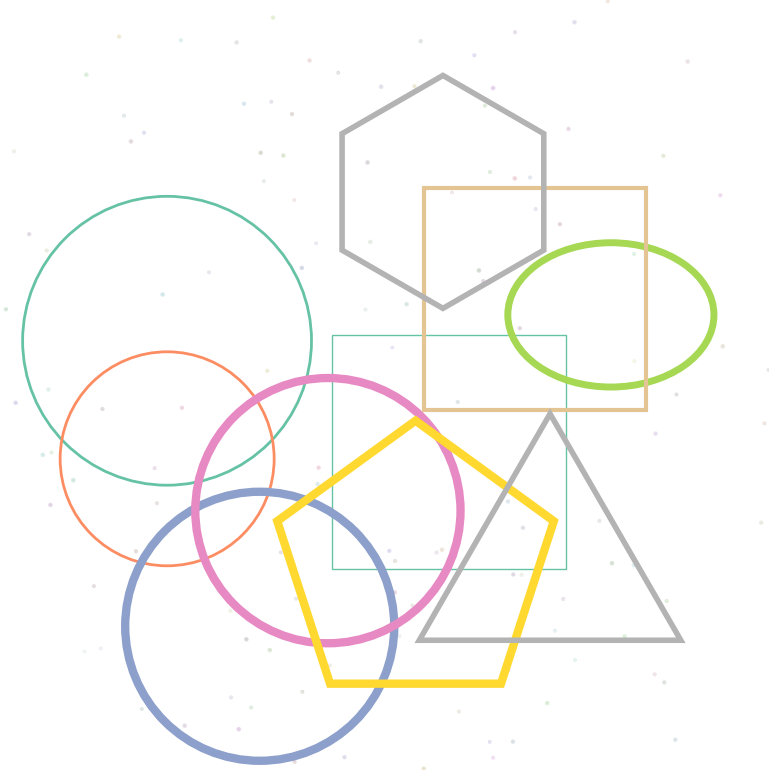[{"shape": "circle", "thickness": 1, "radius": 0.94, "center": [0.217, 0.557]}, {"shape": "square", "thickness": 0.5, "radius": 0.76, "center": [0.583, 0.413]}, {"shape": "circle", "thickness": 1, "radius": 0.69, "center": [0.217, 0.404]}, {"shape": "circle", "thickness": 3, "radius": 0.87, "center": [0.337, 0.187]}, {"shape": "circle", "thickness": 3, "radius": 0.86, "center": [0.426, 0.337]}, {"shape": "oval", "thickness": 2.5, "radius": 0.67, "center": [0.793, 0.591]}, {"shape": "pentagon", "thickness": 3, "radius": 0.94, "center": [0.54, 0.265]}, {"shape": "square", "thickness": 1.5, "radius": 0.72, "center": [0.695, 0.612]}, {"shape": "triangle", "thickness": 2, "radius": 0.98, "center": [0.714, 0.267]}, {"shape": "hexagon", "thickness": 2, "radius": 0.76, "center": [0.575, 0.751]}]